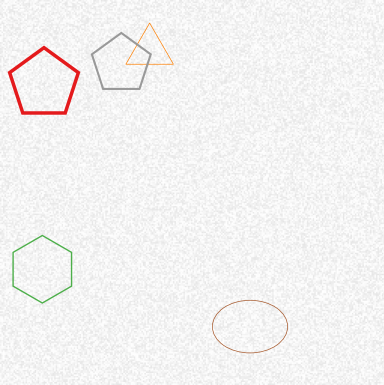[{"shape": "pentagon", "thickness": 2.5, "radius": 0.47, "center": [0.114, 0.782]}, {"shape": "hexagon", "thickness": 1, "radius": 0.44, "center": [0.11, 0.301]}, {"shape": "triangle", "thickness": 0.5, "radius": 0.36, "center": [0.389, 0.869]}, {"shape": "oval", "thickness": 0.5, "radius": 0.49, "center": [0.649, 0.152]}, {"shape": "pentagon", "thickness": 1.5, "radius": 0.4, "center": [0.315, 0.834]}]